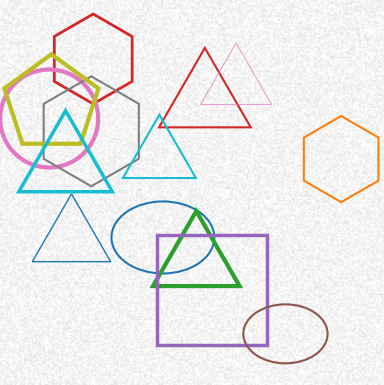[{"shape": "oval", "thickness": 1.5, "radius": 0.67, "center": [0.423, 0.383]}, {"shape": "triangle", "thickness": 1, "radius": 0.59, "center": [0.186, 0.379]}, {"shape": "hexagon", "thickness": 1.5, "radius": 0.56, "center": [0.886, 0.587]}, {"shape": "triangle", "thickness": 3, "radius": 0.65, "center": [0.51, 0.322]}, {"shape": "triangle", "thickness": 1.5, "radius": 0.69, "center": [0.532, 0.738]}, {"shape": "hexagon", "thickness": 2, "radius": 0.58, "center": [0.242, 0.847]}, {"shape": "square", "thickness": 2.5, "radius": 0.71, "center": [0.55, 0.247]}, {"shape": "oval", "thickness": 1.5, "radius": 0.55, "center": [0.741, 0.133]}, {"shape": "circle", "thickness": 3, "radius": 0.64, "center": [0.128, 0.692]}, {"shape": "triangle", "thickness": 0.5, "radius": 0.53, "center": [0.613, 0.782]}, {"shape": "hexagon", "thickness": 1.5, "radius": 0.71, "center": [0.237, 0.659]}, {"shape": "pentagon", "thickness": 3, "radius": 0.64, "center": [0.134, 0.731]}, {"shape": "triangle", "thickness": 2.5, "radius": 0.7, "center": [0.17, 0.572]}, {"shape": "triangle", "thickness": 1.5, "radius": 0.55, "center": [0.414, 0.592]}]